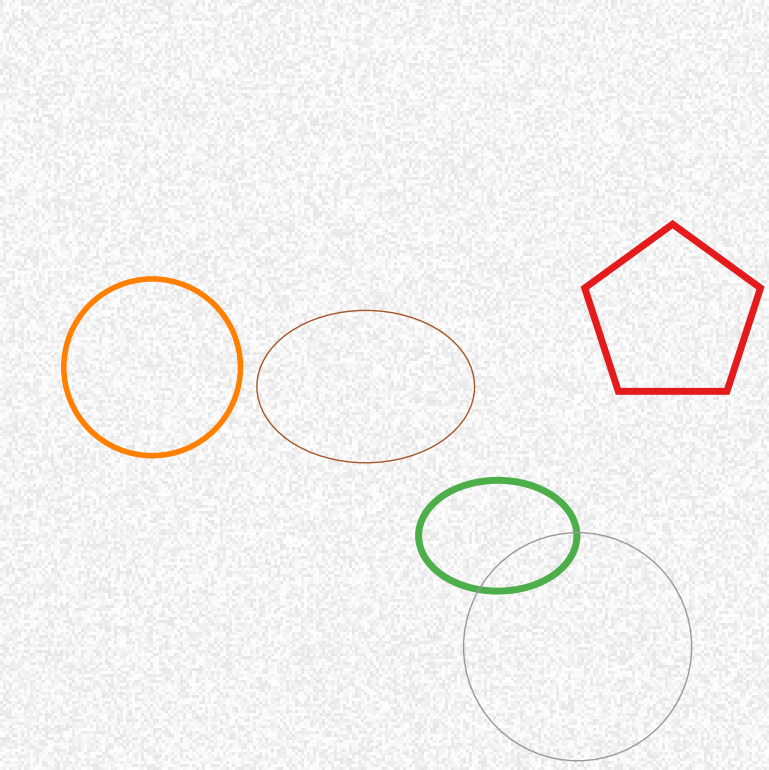[{"shape": "pentagon", "thickness": 2.5, "radius": 0.6, "center": [0.874, 0.589]}, {"shape": "oval", "thickness": 2.5, "radius": 0.51, "center": [0.646, 0.304]}, {"shape": "circle", "thickness": 2, "radius": 0.57, "center": [0.198, 0.523]}, {"shape": "oval", "thickness": 0.5, "radius": 0.71, "center": [0.475, 0.498]}, {"shape": "circle", "thickness": 0.5, "radius": 0.74, "center": [0.75, 0.16]}]